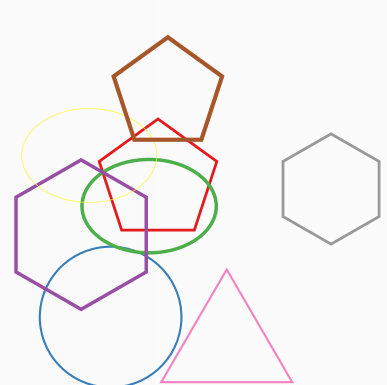[{"shape": "pentagon", "thickness": 2, "radius": 0.8, "center": [0.408, 0.531]}, {"shape": "circle", "thickness": 1.5, "radius": 0.91, "center": [0.285, 0.176]}, {"shape": "oval", "thickness": 2.5, "radius": 0.87, "center": [0.385, 0.465]}, {"shape": "hexagon", "thickness": 2.5, "radius": 0.97, "center": [0.209, 0.391]}, {"shape": "oval", "thickness": 0.5, "radius": 0.87, "center": [0.23, 0.596]}, {"shape": "pentagon", "thickness": 3, "radius": 0.74, "center": [0.433, 0.756]}, {"shape": "triangle", "thickness": 1.5, "radius": 0.98, "center": [0.585, 0.105]}, {"shape": "hexagon", "thickness": 2, "radius": 0.72, "center": [0.854, 0.509]}]